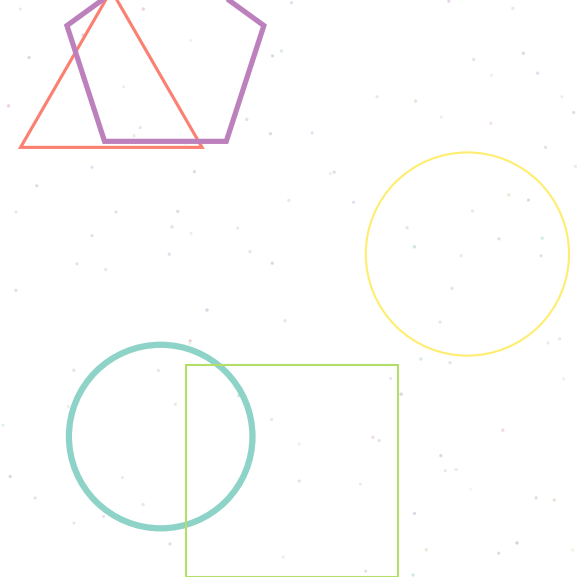[{"shape": "circle", "thickness": 3, "radius": 0.79, "center": [0.278, 0.243]}, {"shape": "triangle", "thickness": 1.5, "radius": 0.91, "center": [0.193, 0.835]}, {"shape": "square", "thickness": 1, "radius": 0.92, "center": [0.506, 0.183]}, {"shape": "pentagon", "thickness": 2.5, "radius": 0.9, "center": [0.286, 0.899]}, {"shape": "circle", "thickness": 1, "radius": 0.88, "center": [0.809, 0.559]}]